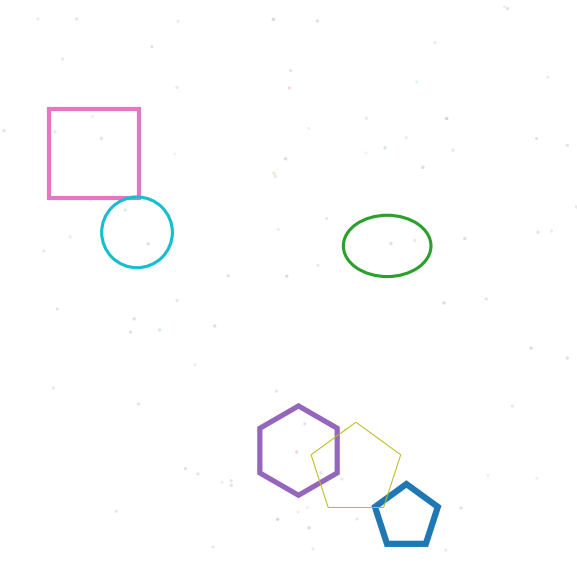[{"shape": "pentagon", "thickness": 3, "radius": 0.29, "center": [0.704, 0.104]}, {"shape": "oval", "thickness": 1.5, "radius": 0.38, "center": [0.67, 0.573]}, {"shape": "hexagon", "thickness": 2.5, "radius": 0.39, "center": [0.517, 0.219]}, {"shape": "square", "thickness": 2, "radius": 0.39, "center": [0.163, 0.733]}, {"shape": "pentagon", "thickness": 0.5, "radius": 0.41, "center": [0.616, 0.186]}, {"shape": "circle", "thickness": 1.5, "radius": 0.31, "center": [0.237, 0.597]}]